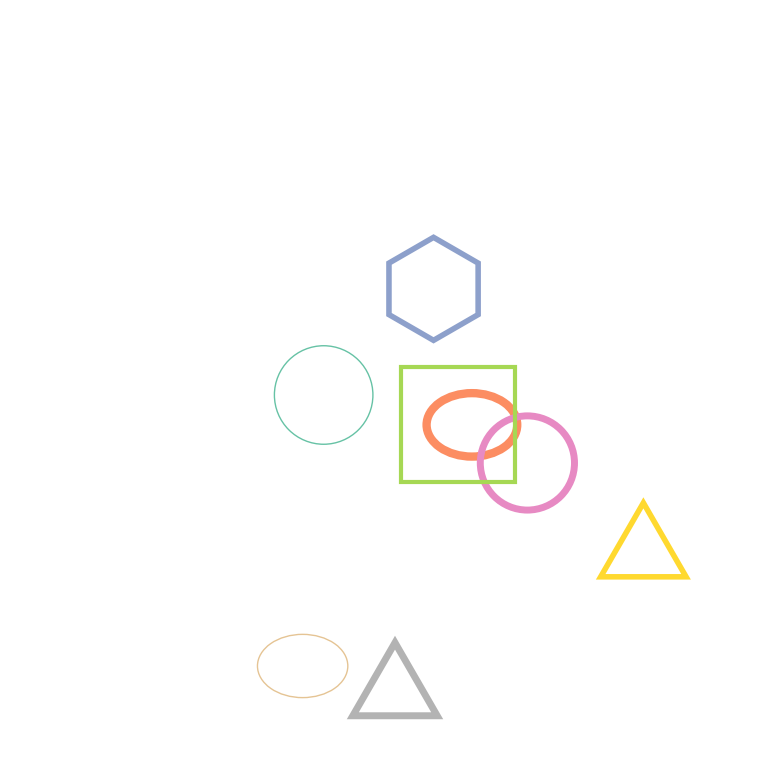[{"shape": "circle", "thickness": 0.5, "radius": 0.32, "center": [0.42, 0.487]}, {"shape": "oval", "thickness": 3, "radius": 0.29, "center": [0.613, 0.448]}, {"shape": "hexagon", "thickness": 2, "radius": 0.33, "center": [0.563, 0.625]}, {"shape": "circle", "thickness": 2.5, "radius": 0.31, "center": [0.685, 0.399]}, {"shape": "square", "thickness": 1.5, "radius": 0.37, "center": [0.595, 0.449]}, {"shape": "triangle", "thickness": 2, "radius": 0.32, "center": [0.836, 0.283]}, {"shape": "oval", "thickness": 0.5, "radius": 0.29, "center": [0.393, 0.135]}, {"shape": "triangle", "thickness": 2.5, "radius": 0.32, "center": [0.513, 0.102]}]